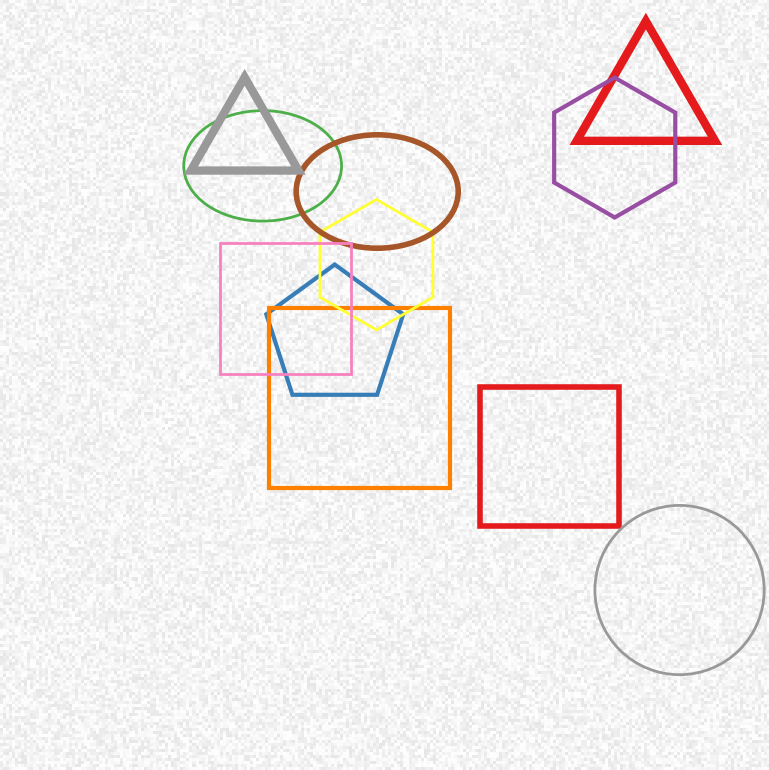[{"shape": "square", "thickness": 2, "radius": 0.45, "center": [0.714, 0.407]}, {"shape": "triangle", "thickness": 3, "radius": 0.52, "center": [0.839, 0.869]}, {"shape": "pentagon", "thickness": 1.5, "radius": 0.47, "center": [0.435, 0.563]}, {"shape": "oval", "thickness": 1, "radius": 0.51, "center": [0.341, 0.785]}, {"shape": "hexagon", "thickness": 1.5, "radius": 0.45, "center": [0.798, 0.808]}, {"shape": "square", "thickness": 1.5, "radius": 0.59, "center": [0.467, 0.483]}, {"shape": "hexagon", "thickness": 1, "radius": 0.42, "center": [0.489, 0.656]}, {"shape": "oval", "thickness": 2, "radius": 0.53, "center": [0.49, 0.751]}, {"shape": "square", "thickness": 1, "radius": 0.43, "center": [0.371, 0.599]}, {"shape": "circle", "thickness": 1, "radius": 0.55, "center": [0.883, 0.234]}, {"shape": "triangle", "thickness": 3, "radius": 0.4, "center": [0.318, 0.819]}]